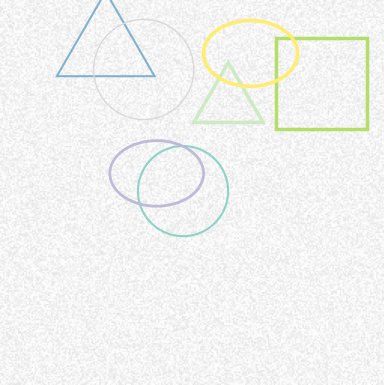[{"shape": "circle", "thickness": 1.5, "radius": 0.59, "center": [0.475, 0.504]}, {"shape": "oval", "thickness": 2, "radius": 0.61, "center": [0.407, 0.55]}, {"shape": "triangle", "thickness": 1.5, "radius": 0.73, "center": [0.275, 0.875]}, {"shape": "square", "thickness": 2.5, "radius": 0.59, "center": [0.835, 0.784]}, {"shape": "circle", "thickness": 1, "radius": 0.65, "center": [0.373, 0.82]}, {"shape": "triangle", "thickness": 2.5, "radius": 0.52, "center": [0.593, 0.734]}, {"shape": "oval", "thickness": 2.5, "radius": 0.61, "center": [0.651, 0.861]}]